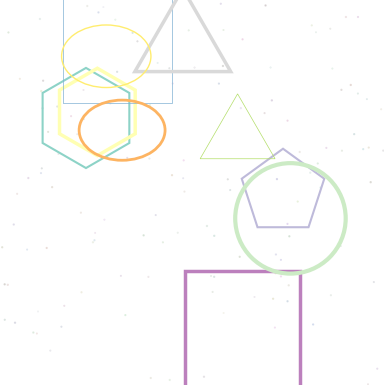[{"shape": "hexagon", "thickness": 1.5, "radius": 0.65, "center": [0.223, 0.694]}, {"shape": "hexagon", "thickness": 2.5, "radius": 0.57, "center": [0.253, 0.709]}, {"shape": "pentagon", "thickness": 1.5, "radius": 0.56, "center": [0.735, 0.501]}, {"shape": "square", "thickness": 0.5, "radius": 0.71, "center": [0.304, 0.874]}, {"shape": "oval", "thickness": 2, "radius": 0.56, "center": [0.317, 0.662]}, {"shape": "triangle", "thickness": 0.5, "radius": 0.56, "center": [0.617, 0.644]}, {"shape": "triangle", "thickness": 2.5, "radius": 0.72, "center": [0.475, 0.886]}, {"shape": "square", "thickness": 2.5, "radius": 0.75, "center": [0.629, 0.146]}, {"shape": "circle", "thickness": 3, "radius": 0.72, "center": [0.754, 0.433]}, {"shape": "oval", "thickness": 1, "radius": 0.58, "center": [0.276, 0.854]}]